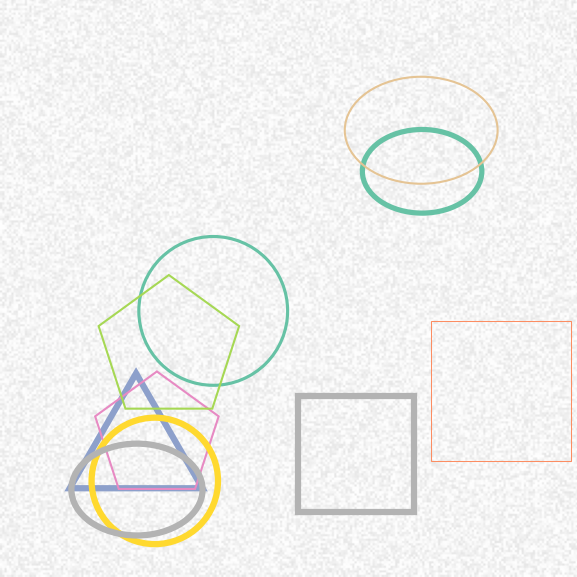[{"shape": "circle", "thickness": 1.5, "radius": 0.64, "center": [0.369, 0.461]}, {"shape": "oval", "thickness": 2.5, "radius": 0.52, "center": [0.731, 0.703]}, {"shape": "square", "thickness": 0.5, "radius": 0.61, "center": [0.867, 0.321]}, {"shape": "triangle", "thickness": 3, "radius": 0.66, "center": [0.236, 0.22]}, {"shape": "pentagon", "thickness": 1, "radius": 0.56, "center": [0.272, 0.243]}, {"shape": "pentagon", "thickness": 1, "radius": 0.64, "center": [0.292, 0.395]}, {"shape": "circle", "thickness": 3, "radius": 0.55, "center": [0.268, 0.166]}, {"shape": "oval", "thickness": 1, "radius": 0.66, "center": [0.729, 0.774]}, {"shape": "oval", "thickness": 3, "radius": 0.57, "center": [0.237, 0.151]}, {"shape": "square", "thickness": 3, "radius": 0.5, "center": [0.617, 0.213]}]